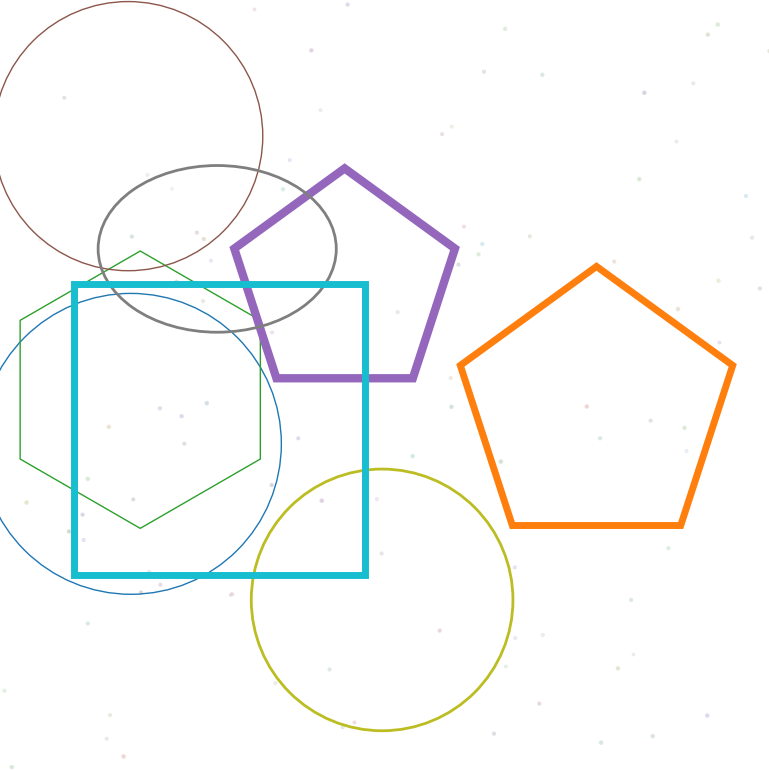[{"shape": "circle", "thickness": 0.5, "radius": 0.98, "center": [0.17, 0.424]}, {"shape": "pentagon", "thickness": 2.5, "radius": 0.93, "center": [0.775, 0.468]}, {"shape": "hexagon", "thickness": 0.5, "radius": 0.9, "center": [0.182, 0.494]}, {"shape": "pentagon", "thickness": 3, "radius": 0.75, "center": [0.448, 0.631]}, {"shape": "circle", "thickness": 0.5, "radius": 0.87, "center": [0.167, 0.823]}, {"shape": "oval", "thickness": 1, "radius": 0.77, "center": [0.282, 0.677]}, {"shape": "circle", "thickness": 1, "radius": 0.85, "center": [0.496, 0.221]}, {"shape": "square", "thickness": 2.5, "radius": 0.94, "center": [0.285, 0.442]}]